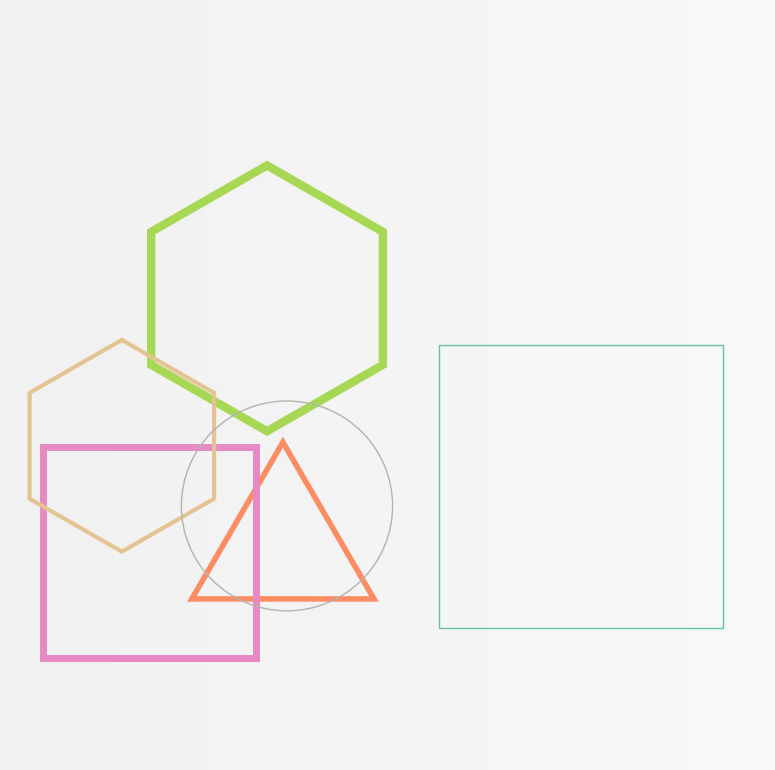[{"shape": "square", "thickness": 0.5, "radius": 0.92, "center": [0.75, 0.368]}, {"shape": "triangle", "thickness": 2, "radius": 0.68, "center": [0.365, 0.29]}, {"shape": "square", "thickness": 2.5, "radius": 0.68, "center": [0.193, 0.283]}, {"shape": "hexagon", "thickness": 3, "radius": 0.86, "center": [0.345, 0.613]}, {"shape": "hexagon", "thickness": 1.5, "radius": 0.69, "center": [0.157, 0.421]}, {"shape": "circle", "thickness": 0.5, "radius": 0.68, "center": [0.37, 0.343]}]